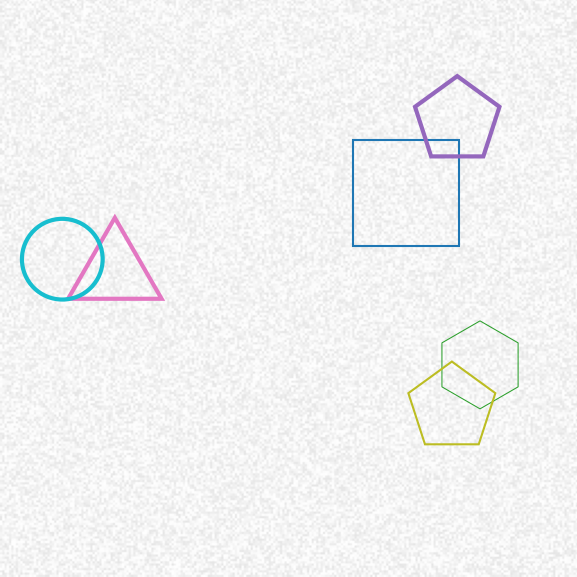[{"shape": "square", "thickness": 1, "radius": 0.46, "center": [0.704, 0.665]}, {"shape": "hexagon", "thickness": 0.5, "radius": 0.38, "center": [0.831, 0.367]}, {"shape": "pentagon", "thickness": 2, "radius": 0.38, "center": [0.792, 0.79]}, {"shape": "triangle", "thickness": 2, "radius": 0.47, "center": [0.199, 0.529]}, {"shape": "pentagon", "thickness": 1, "radius": 0.4, "center": [0.782, 0.294]}, {"shape": "circle", "thickness": 2, "radius": 0.35, "center": [0.108, 0.55]}]